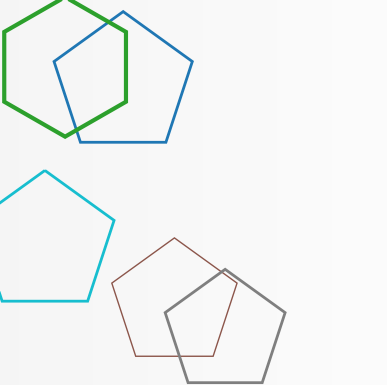[{"shape": "pentagon", "thickness": 2, "radius": 0.94, "center": [0.318, 0.782]}, {"shape": "hexagon", "thickness": 3, "radius": 0.91, "center": [0.168, 0.826]}, {"shape": "pentagon", "thickness": 1, "radius": 0.85, "center": [0.45, 0.212]}, {"shape": "pentagon", "thickness": 2, "radius": 0.81, "center": [0.581, 0.138]}, {"shape": "pentagon", "thickness": 2, "radius": 0.94, "center": [0.116, 0.37]}]